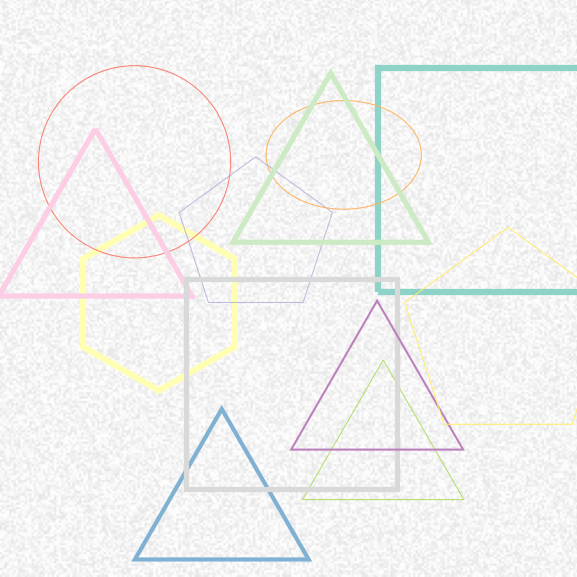[{"shape": "square", "thickness": 3, "radius": 0.97, "center": [0.849, 0.688]}, {"shape": "hexagon", "thickness": 3, "radius": 0.76, "center": [0.275, 0.475]}, {"shape": "pentagon", "thickness": 0.5, "radius": 0.7, "center": [0.443, 0.588]}, {"shape": "circle", "thickness": 0.5, "radius": 0.83, "center": [0.233, 0.719]}, {"shape": "triangle", "thickness": 2, "radius": 0.87, "center": [0.384, 0.117]}, {"shape": "oval", "thickness": 0.5, "radius": 0.67, "center": [0.595, 0.731]}, {"shape": "triangle", "thickness": 0.5, "radius": 0.81, "center": [0.664, 0.215]}, {"shape": "triangle", "thickness": 2.5, "radius": 0.97, "center": [0.165, 0.583]}, {"shape": "square", "thickness": 2.5, "radius": 0.91, "center": [0.504, 0.335]}, {"shape": "triangle", "thickness": 1, "radius": 0.86, "center": [0.653, 0.307]}, {"shape": "triangle", "thickness": 2.5, "radius": 0.98, "center": [0.573, 0.677]}, {"shape": "pentagon", "thickness": 0.5, "radius": 0.94, "center": [0.88, 0.417]}]